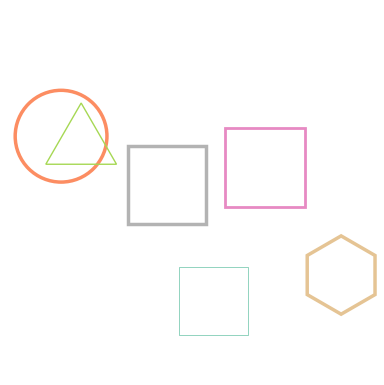[{"shape": "square", "thickness": 0.5, "radius": 0.44, "center": [0.554, 0.218]}, {"shape": "circle", "thickness": 2.5, "radius": 0.6, "center": [0.159, 0.646]}, {"shape": "square", "thickness": 2, "radius": 0.52, "center": [0.689, 0.565]}, {"shape": "triangle", "thickness": 1, "radius": 0.53, "center": [0.211, 0.626]}, {"shape": "hexagon", "thickness": 2.5, "radius": 0.51, "center": [0.886, 0.286]}, {"shape": "square", "thickness": 2.5, "radius": 0.51, "center": [0.433, 0.52]}]